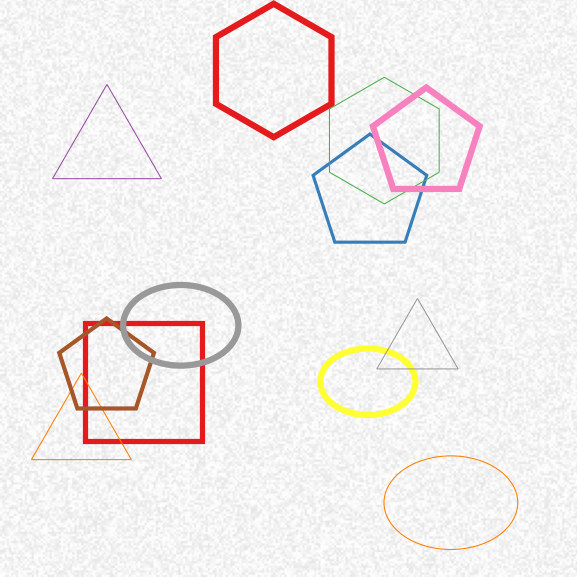[{"shape": "hexagon", "thickness": 3, "radius": 0.58, "center": [0.474, 0.877]}, {"shape": "square", "thickness": 2.5, "radius": 0.51, "center": [0.248, 0.337]}, {"shape": "pentagon", "thickness": 1.5, "radius": 0.52, "center": [0.641, 0.664]}, {"shape": "hexagon", "thickness": 0.5, "radius": 0.55, "center": [0.665, 0.756]}, {"shape": "triangle", "thickness": 0.5, "radius": 0.54, "center": [0.185, 0.744]}, {"shape": "oval", "thickness": 0.5, "radius": 0.58, "center": [0.781, 0.129]}, {"shape": "triangle", "thickness": 0.5, "radius": 0.5, "center": [0.141, 0.253]}, {"shape": "oval", "thickness": 3, "radius": 0.41, "center": [0.637, 0.338]}, {"shape": "pentagon", "thickness": 2, "radius": 0.43, "center": [0.185, 0.362]}, {"shape": "pentagon", "thickness": 3, "radius": 0.49, "center": [0.738, 0.751]}, {"shape": "oval", "thickness": 3, "radius": 0.5, "center": [0.313, 0.436]}, {"shape": "triangle", "thickness": 0.5, "radius": 0.41, "center": [0.723, 0.401]}]